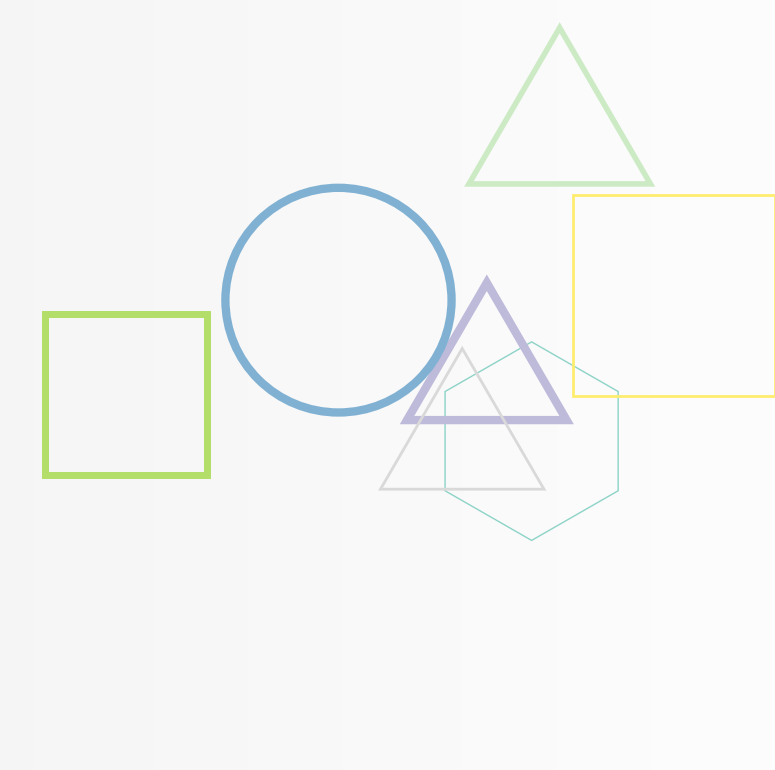[{"shape": "hexagon", "thickness": 0.5, "radius": 0.64, "center": [0.686, 0.427]}, {"shape": "triangle", "thickness": 3, "radius": 0.59, "center": [0.628, 0.514]}, {"shape": "circle", "thickness": 3, "radius": 0.73, "center": [0.437, 0.61]}, {"shape": "square", "thickness": 2.5, "radius": 0.52, "center": [0.162, 0.487]}, {"shape": "triangle", "thickness": 1, "radius": 0.61, "center": [0.596, 0.426]}, {"shape": "triangle", "thickness": 2, "radius": 0.68, "center": [0.722, 0.829]}, {"shape": "square", "thickness": 1, "radius": 0.65, "center": [0.869, 0.616]}]